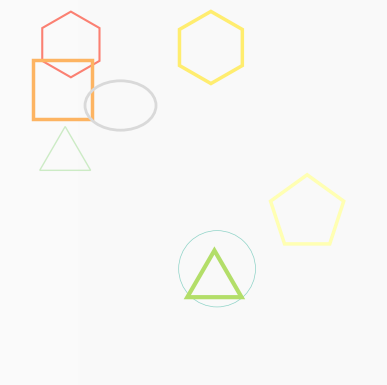[{"shape": "circle", "thickness": 0.5, "radius": 0.5, "center": [0.56, 0.302]}, {"shape": "pentagon", "thickness": 2.5, "radius": 0.5, "center": [0.793, 0.447]}, {"shape": "hexagon", "thickness": 1.5, "radius": 0.43, "center": [0.183, 0.885]}, {"shape": "square", "thickness": 2.5, "radius": 0.38, "center": [0.161, 0.767]}, {"shape": "triangle", "thickness": 3, "radius": 0.4, "center": [0.553, 0.269]}, {"shape": "oval", "thickness": 2, "radius": 0.46, "center": [0.311, 0.726]}, {"shape": "triangle", "thickness": 1, "radius": 0.38, "center": [0.168, 0.596]}, {"shape": "hexagon", "thickness": 2.5, "radius": 0.47, "center": [0.544, 0.877]}]